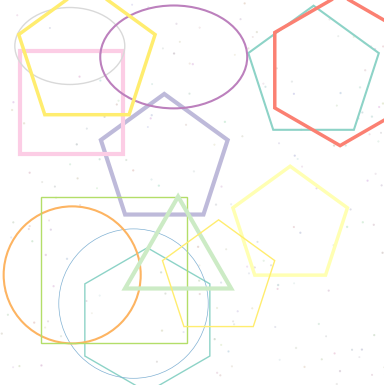[{"shape": "pentagon", "thickness": 1.5, "radius": 0.89, "center": [0.814, 0.807]}, {"shape": "hexagon", "thickness": 1, "radius": 0.94, "center": [0.383, 0.169]}, {"shape": "pentagon", "thickness": 2.5, "radius": 0.78, "center": [0.754, 0.412]}, {"shape": "pentagon", "thickness": 3, "radius": 0.87, "center": [0.427, 0.583]}, {"shape": "hexagon", "thickness": 2.5, "radius": 0.98, "center": [0.883, 0.818]}, {"shape": "circle", "thickness": 0.5, "radius": 0.97, "center": [0.347, 0.211]}, {"shape": "circle", "thickness": 1.5, "radius": 0.89, "center": [0.187, 0.286]}, {"shape": "square", "thickness": 1, "radius": 0.95, "center": [0.296, 0.299]}, {"shape": "square", "thickness": 3, "radius": 0.67, "center": [0.185, 0.734]}, {"shape": "oval", "thickness": 1, "radius": 0.71, "center": [0.181, 0.881]}, {"shape": "oval", "thickness": 1.5, "radius": 0.95, "center": [0.451, 0.852]}, {"shape": "triangle", "thickness": 3, "radius": 0.8, "center": [0.463, 0.33]}, {"shape": "pentagon", "thickness": 2.5, "radius": 0.93, "center": [0.226, 0.853]}, {"shape": "pentagon", "thickness": 1, "radius": 0.77, "center": [0.568, 0.276]}]